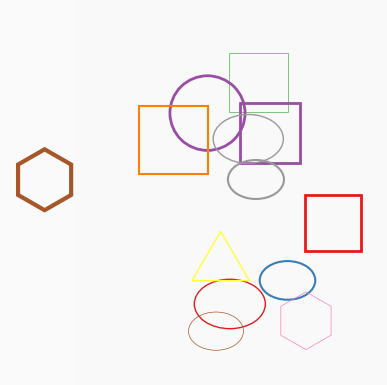[{"shape": "square", "thickness": 2, "radius": 0.36, "center": [0.859, 0.42]}, {"shape": "oval", "thickness": 1, "radius": 0.46, "center": [0.593, 0.21]}, {"shape": "oval", "thickness": 1.5, "radius": 0.36, "center": [0.742, 0.272]}, {"shape": "square", "thickness": 0.5, "radius": 0.38, "center": [0.668, 0.786]}, {"shape": "circle", "thickness": 2, "radius": 0.48, "center": [0.535, 0.706]}, {"shape": "square", "thickness": 2, "radius": 0.39, "center": [0.697, 0.655]}, {"shape": "square", "thickness": 1.5, "radius": 0.44, "center": [0.447, 0.636]}, {"shape": "triangle", "thickness": 1, "radius": 0.43, "center": [0.569, 0.314]}, {"shape": "hexagon", "thickness": 3, "radius": 0.4, "center": [0.115, 0.533]}, {"shape": "oval", "thickness": 0.5, "radius": 0.35, "center": [0.557, 0.14]}, {"shape": "hexagon", "thickness": 0.5, "radius": 0.37, "center": [0.79, 0.167]}, {"shape": "oval", "thickness": 1.5, "radius": 0.36, "center": [0.66, 0.534]}, {"shape": "oval", "thickness": 1, "radius": 0.45, "center": [0.641, 0.639]}]